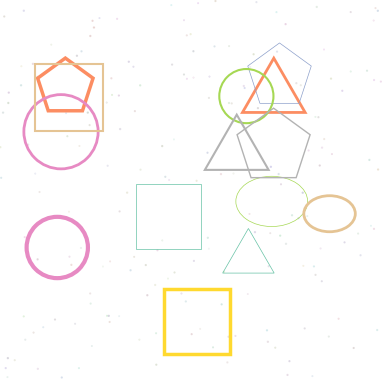[{"shape": "square", "thickness": 0.5, "radius": 0.42, "center": [0.438, 0.437]}, {"shape": "triangle", "thickness": 0.5, "radius": 0.39, "center": [0.645, 0.329]}, {"shape": "triangle", "thickness": 2, "radius": 0.47, "center": [0.711, 0.755]}, {"shape": "pentagon", "thickness": 2.5, "radius": 0.38, "center": [0.17, 0.773]}, {"shape": "pentagon", "thickness": 0.5, "radius": 0.43, "center": [0.726, 0.802]}, {"shape": "circle", "thickness": 2, "radius": 0.48, "center": [0.158, 0.658]}, {"shape": "circle", "thickness": 3, "radius": 0.4, "center": [0.149, 0.357]}, {"shape": "circle", "thickness": 1.5, "radius": 0.35, "center": [0.64, 0.75]}, {"shape": "oval", "thickness": 0.5, "radius": 0.47, "center": [0.706, 0.477]}, {"shape": "square", "thickness": 2.5, "radius": 0.43, "center": [0.512, 0.165]}, {"shape": "square", "thickness": 1.5, "radius": 0.44, "center": [0.179, 0.746]}, {"shape": "oval", "thickness": 2, "radius": 0.33, "center": [0.856, 0.445]}, {"shape": "pentagon", "thickness": 1, "radius": 0.5, "center": [0.711, 0.619]}, {"shape": "triangle", "thickness": 1.5, "radius": 0.48, "center": [0.615, 0.607]}]